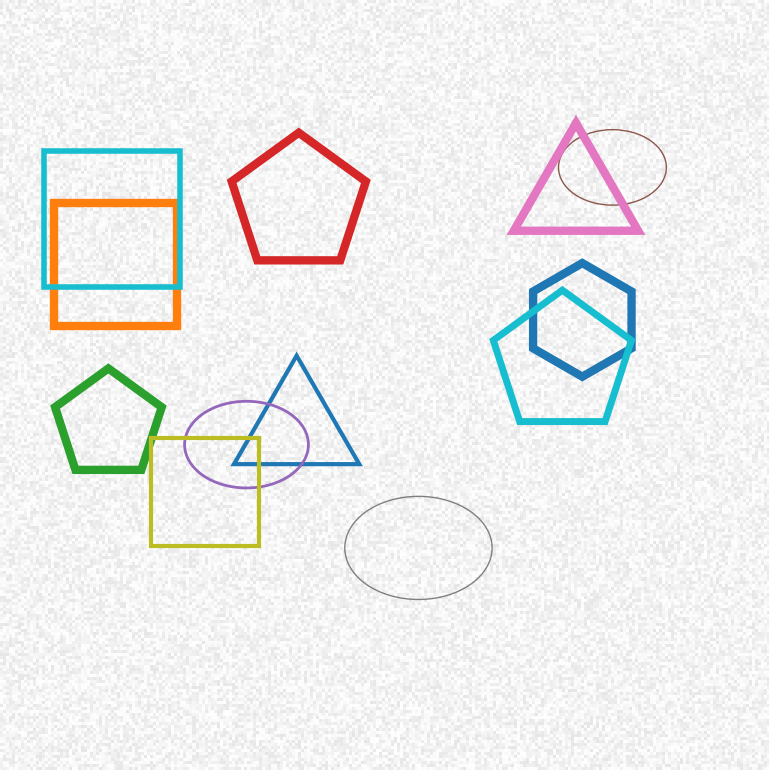[{"shape": "hexagon", "thickness": 3, "radius": 0.37, "center": [0.756, 0.585]}, {"shape": "triangle", "thickness": 1.5, "radius": 0.47, "center": [0.385, 0.444]}, {"shape": "square", "thickness": 3, "radius": 0.4, "center": [0.15, 0.657]}, {"shape": "pentagon", "thickness": 3, "radius": 0.36, "center": [0.141, 0.449]}, {"shape": "pentagon", "thickness": 3, "radius": 0.46, "center": [0.388, 0.736]}, {"shape": "oval", "thickness": 1, "radius": 0.4, "center": [0.32, 0.423]}, {"shape": "oval", "thickness": 0.5, "radius": 0.35, "center": [0.795, 0.783]}, {"shape": "triangle", "thickness": 3, "radius": 0.47, "center": [0.748, 0.747]}, {"shape": "oval", "thickness": 0.5, "radius": 0.48, "center": [0.543, 0.288]}, {"shape": "square", "thickness": 1.5, "radius": 0.35, "center": [0.266, 0.361]}, {"shape": "pentagon", "thickness": 2.5, "radius": 0.47, "center": [0.73, 0.529]}, {"shape": "square", "thickness": 2, "radius": 0.44, "center": [0.145, 0.716]}]